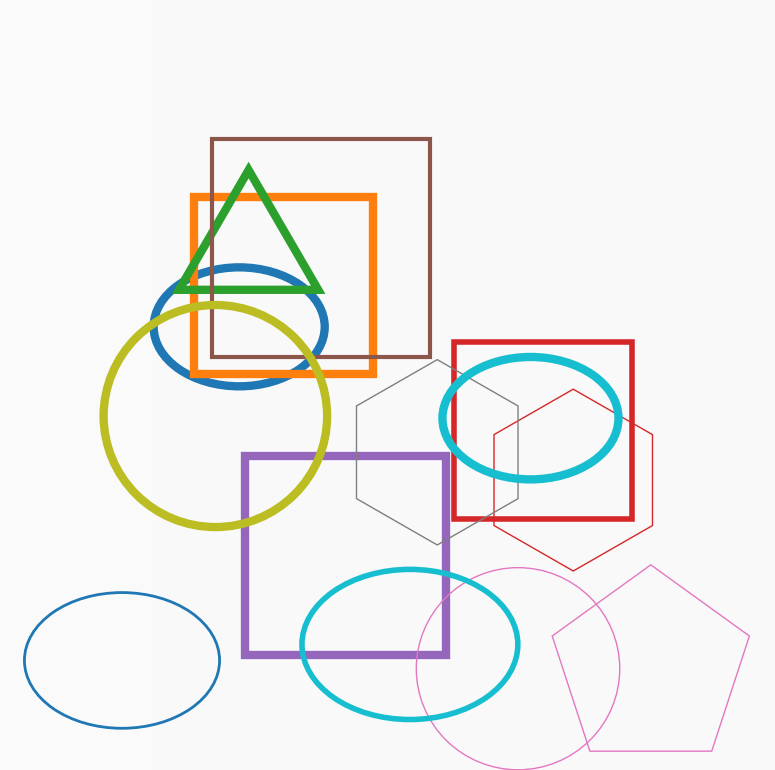[{"shape": "oval", "thickness": 1, "radius": 0.63, "center": [0.157, 0.142]}, {"shape": "oval", "thickness": 3, "radius": 0.55, "center": [0.309, 0.576]}, {"shape": "square", "thickness": 3, "radius": 0.58, "center": [0.366, 0.629]}, {"shape": "triangle", "thickness": 3, "radius": 0.52, "center": [0.321, 0.675]}, {"shape": "hexagon", "thickness": 0.5, "radius": 0.59, "center": [0.74, 0.377]}, {"shape": "square", "thickness": 2, "radius": 0.57, "center": [0.701, 0.441]}, {"shape": "square", "thickness": 3, "radius": 0.65, "center": [0.446, 0.279]}, {"shape": "square", "thickness": 1.5, "radius": 0.71, "center": [0.414, 0.678]}, {"shape": "circle", "thickness": 0.5, "radius": 0.66, "center": [0.668, 0.132]}, {"shape": "pentagon", "thickness": 0.5, "radius": 0.67, "center": [0.84, 0.133]}, {"shape": "hexagon", "thickness": 0.5, "radius": 0.6, "center": [0.564, 0.413]}, {"shape": "circle", "thickness": 3, "radius": 0.72, "center": [0.278, 0.46]}, {"shape": "oval", "thickness": 2, "radius": 0.7, "center": [0.529, 0.163]}, {"shape": "oval", "thickness": 3, "radius": 0.57, "center": [0.684, 0.457]}]